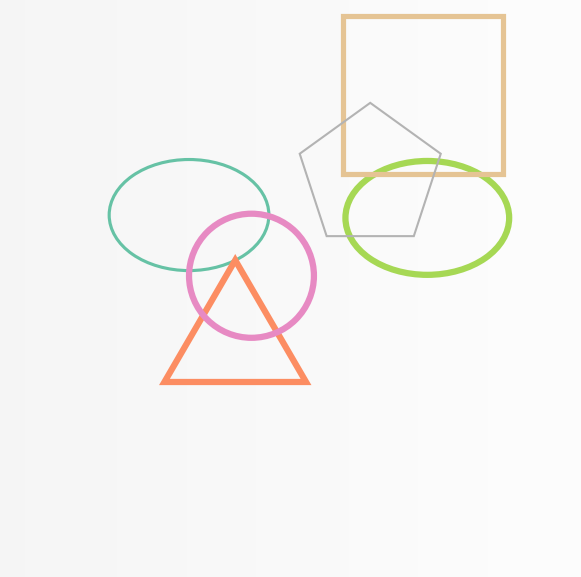[{"shape": "oval", "thickness": 1.5, "radius": 0.69, "center": [0.325, 0.627]}, {"shape": "triangle", "thickness": 3, "radius": 0.7, "center": [0.405, 0.408]}, {"shape": "circle", "thickness": 3, "radius": 0.54, "center": [0.433, 0.522]}, {"shape": "oval", "thickness": 3, "radius": 0.7, "center": [0.735, 0.622]}, {"shape": "square", "thickness": 2.5, "radius": 0.69, "center": [0.728, 0.835]}, {"shape": "pentagon", "thickness": 1, "radius": 0.64, "center": [0.637, 0.693]}]